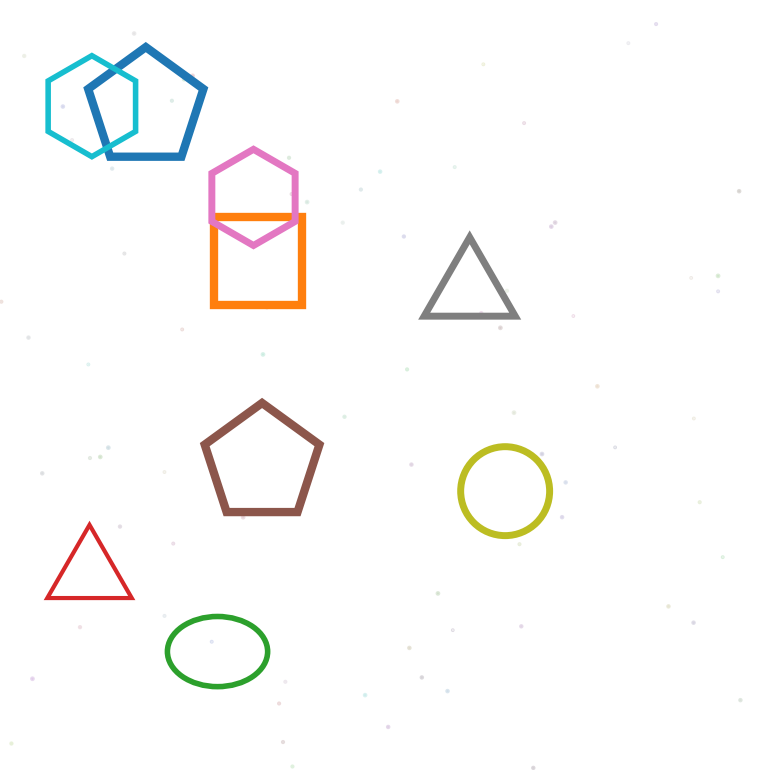[{"shape": "pentagon", "thickness": 3, "radius": 0.39, "center": [0.189, 0.86]}, {"shape": "square", "thickness": 3, "radius": 0.29, "center": [0.335, 0.661]}, {"shape": "oval", "thickness": 2, "radius": 0.33, "center": [0.283, 0.154]}, {"shape": "triangle", "thickness": 1.5, "radius": 0.32, "center": [0.116, 0.255]}, {"shape": "pentagon", "thickness": 3, "radius": 0.39, "center": [0.34, 0.398]}, {"shape": "hexagon", "thickness": 2.5, "radius": 0.31, "center": [0.329, 0.744]}, {"shape": "triangle", "thickness": 2.5, "radius": 0.34, "center": [0.61, 0.624]}, {"shape": "circle", "thickness": 2.5, "radius": 0.29, "center": [0.656, 0.362]}, {"shape": "hexagon", "thickness": 2, "radius": 0.33, "center": [0.119, 0.862]}]